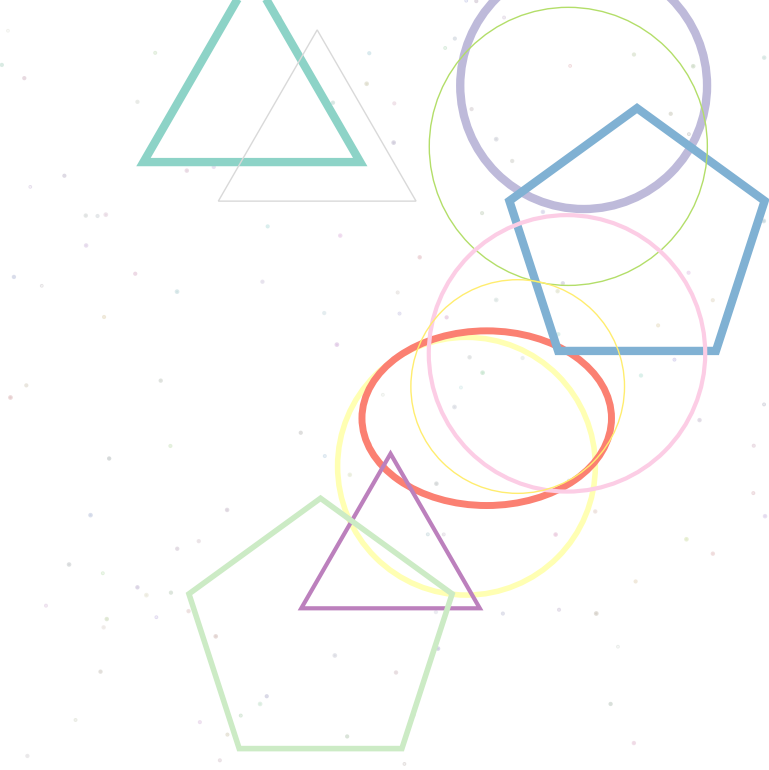[{"shape": "triangle", "thickness": 3, "radius": 0.81, "center": [0.327, 0.871]}, {"shape": "circle", "thickness": 2, "radius": 0.84, "center": [0.606, 0.395]}, {"shape": "circle", "thickness": 3, "radius": 0.8, "center": [0.758, 0.889]}, {"shape": "oval", "thickness": 2.5, "radius": 0.81, "center": [0.632, 0.457]}, {"shape": "pentagon", "thickness": 3, "radius": 0.87, "center": [0.827, 0.685]}, {"shape": "circle", "thickness": 0.5, "radius": 0.9, "center": [0.738, 0.81]}, {"shape": "circle", "thickness": 1.5, "radius": 0.9, "center": [0.736, 0.541]}, {"shape": "triangle", "thickness": 0.5, "radius": 0.74, "center": [0.412, 0.813]}, {"shape": "triangle", "thickness": 1.5, "radius": 0.67, "center": [0.507, 0.277]}, {"shape": "pentagon", "thickness": 2, "radius": 0.9, "center": [0.416, 0.173]}, {"shape": "circle", "thickness": 0.5, "radius": 0.69, "center": [0.672, 0.498]}]